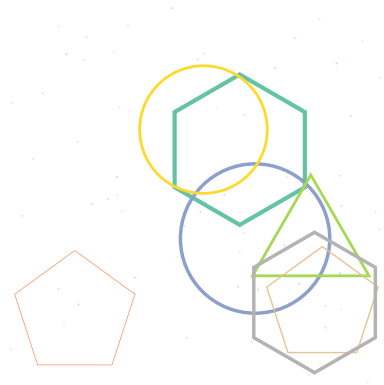[{"shape": "hexagon", "thickness": 3, "radius": 0.98, "center": [0.623, 0.611]}, {"shape": "pentagon", "thickness": 0.5, "radius": 0.82, "center": [0.194, 0.185]}, {"shape": "circle", "thickness": 2.5, "radius": 0.97, "center": [0.663, 0.38]}, {"shape": "triangle", "thickness": 2, "radius": 0.87, "center": [0.807, 0.371]}, {"shape": "circle", "thickness": 2, "radius": 0.83, "center": [0.528, 0.663]}, {"shape": "pentagon", "thickness": 1, "radius": 0.76, "center": [0.837, 0.207]}, {"shape": "hexagon", "thickness": 2.5, "radius": 0.91, "center": [0.817, 0.214]}]